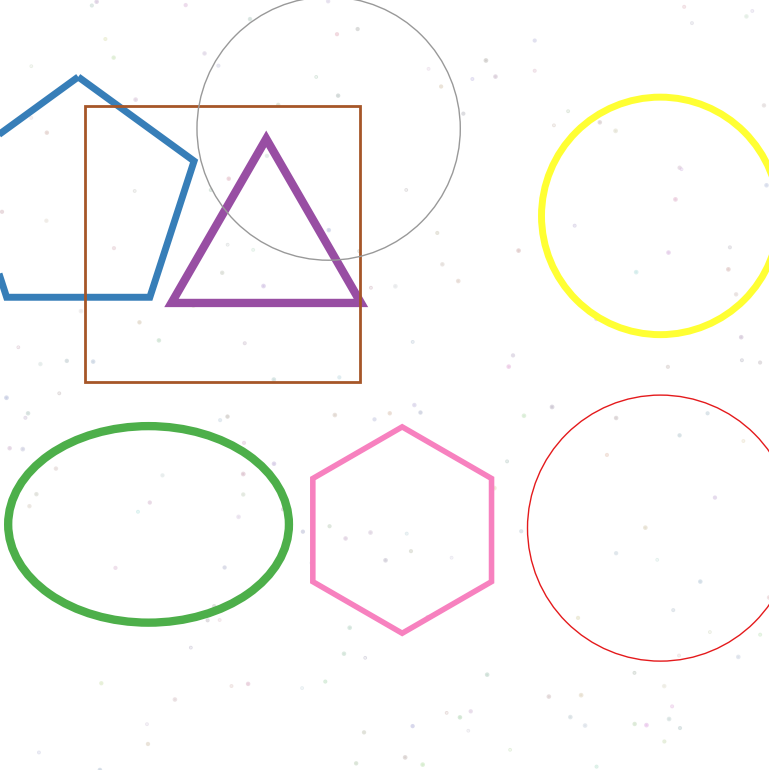[{"shape": "circle", "thickness": 0.5, "radius": 0.86, "center": [0.858, 0.314]}, {"shape": "pentagon", "thickness": 2.5, "radius": 0.79, "center": [0.102, 0.742]}, {"shape": "oval", "thickness": 3, "radius": 0.91, "center": [0.193, 0.319]}, {"shape": "triangle", "thickness": 3, "radius": 0.71, "center": [0.346, 0.678]}, {"shape": "circle", "thickness": 2.5, "radius": 0.77, "center": [0.857, 0.72]}, {"shape": "square", "thickness": 1, "radius": 0.89, "center": [0.289, 0.683]}, {"shape": "hexagon", "thickness": 2, "radius": 0.67, "center": [0.522, 0.312]}, {"shape": "circle", "thickness": 0.5, "radius": 0.85, "center": [0.427, 0.833]}]